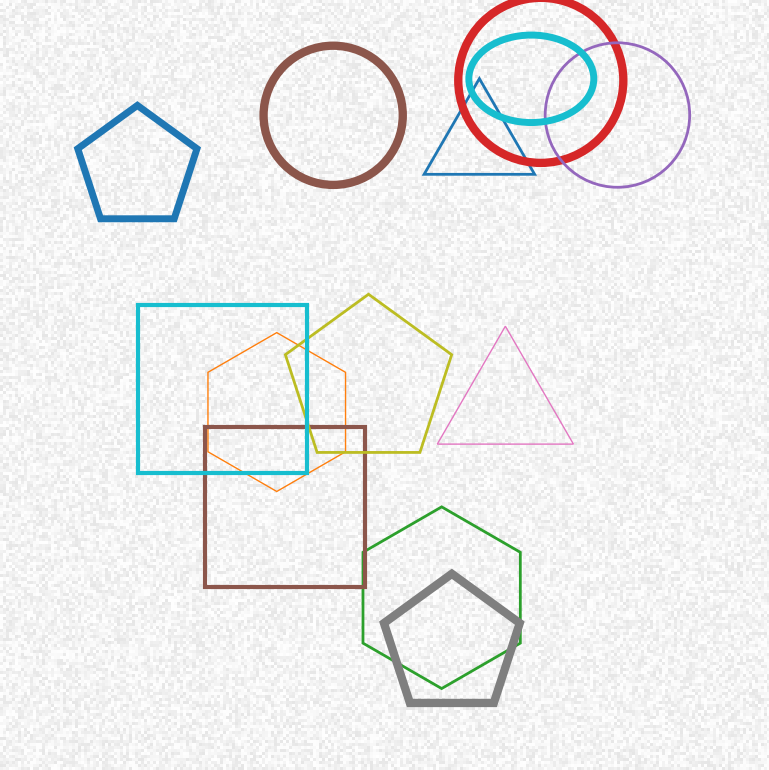[{"shape": "pentagon", "thickness": 2.5, "radius": 0.41, "center": [0.178, 0.782]}, {"shape": "triangle", "thickness": 1, "radius": 0.41, "center": [0.623, 0.815]}, {"shape": "hexagon", "thickness": 0.5, "radius": 0.52, "center": [0.359, 0.465]}, {"shape": "hexagon", "thickness": 1, "radius": 0.59, "center": [0.574, 0.224]}, {"shape": "circle", "thickness": 3, "radius": 0.54, "center": [0.702, 0.896]}, {"shape": "circle", "thickness": 1, "radius": 0.47, "center": [0.802, 0.851]}, {"shape": "square", "thickness": 1.5, "radius": 0.52, "center": [0.37, 0.342]}, {"shape": "circle", "thickness": 3, "radius": 0.45, "center": [0.433, 0.85]}, {"shape": "triangle", "thickness": 0.5, "radius": 0.51, "center": [0.656, 0.474]}, {"shape": "pentagon", "thickness": 3, "radius": 0.46, "center": [0.587, 0.162]}, {"shape": "pentagon", "thickness": 1, "radius": 0.57, "center": [0.479, 0.504]}, {"shape": "square", "thickness": 1.5, "radius": 0.55, "center": [0.289, 0.495]}, {"shape": "oval", "thickness": 2.5, "radius": 0.41, "center": [0.69, 0.898]}]